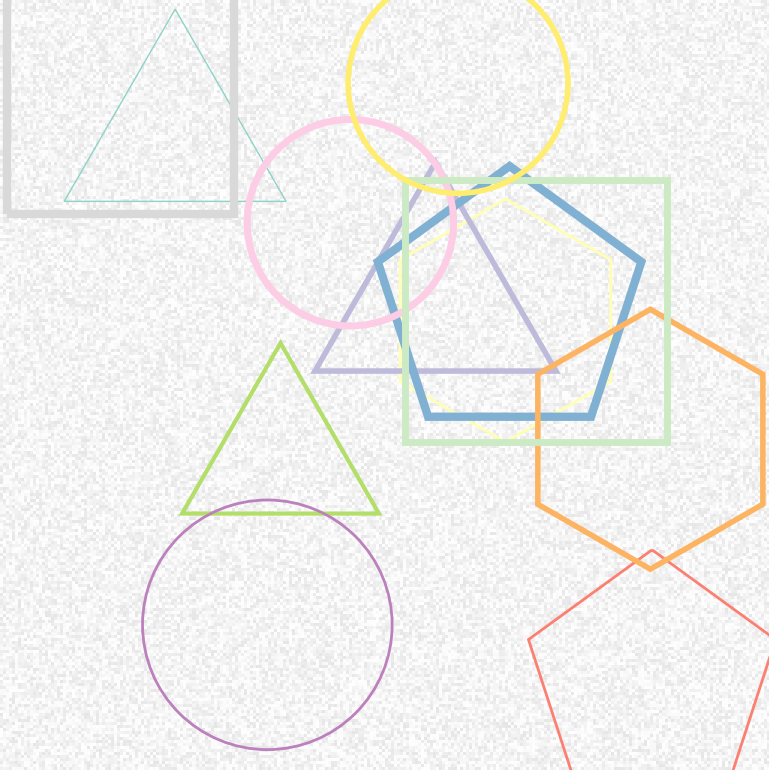[{"shape": "triangle", "thickness": 0.5, "radius": 0.83, "center": [0.227, 0.822]}, {"shape": "hexagon", "thickness": 1, "radius": 0.79, "center": [0.656, 0.584]}, {"shape": "triangle", "thickness": 2, "radius": 0.9, "center": [0.566, 0.608]}, {"shape": "pentagon", "thickness": 1, "radius": 0.84, "center": [0.847, 0.117]}, {"shape": "pentagon", "thickness": 3, "radius": 0.9, "center": [0.662, 0.604]}, {"shape": "hexagon", "thickness": 2, "radius": 0.84, "center": [0.845, 0.43]}, {"shape": "triangle", "thickness": 1.5, "radius": 0.74, "center": [0.364, 0.407]}, {"shape": "circle", "thickness": 2.5, "radius": 0.67, "center": [0.455, 0.711]}, {"shape": "square", "thickness": 3, "radius": 0.74, "center": [0.157, 0.87]}, {"shape": "circle", "thickness": 1, "radius": 0.81, "center": [0.347, 0.189]}, {"shape": "square", "thickness": 2.5, "radius": 0.85, "center": [0.696, 0.596]}, {"shape": "circle", "thickness": 2, "radius": 0.71, "center": [0.595, 0.892]}]